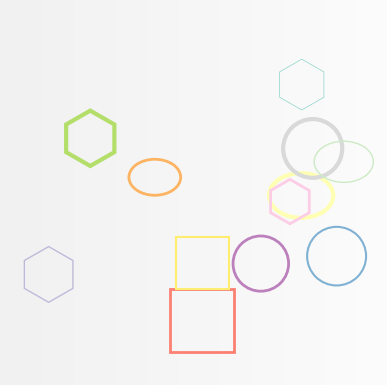[{"shape": "hexagon", "thickness": 0.5, "radius": 0.33, "center": [0.779, 0.78]}, {"shape": "oval", "thickness": 3, "radius": 0.41, "center": [0.777, 0.492]}, {"shape": "hexagon", "thickness": 1, "radius": 0.36, "center": [0.126, 0.287]}, {"shape": "square", "thickness": 2, "radius": 0.41, "center": [0.521, 0.168]}, {"shape": "circle", "thickness": 1.5, "radius": 0.38, "center": [0.869, 0.335]}, {"shape": "oval", "thickness": 2, "radius": 0.33, "center": [0.399, 0.54]}, {"shape": "hexagon", "thickness": 3, "radius": 0.36, "center": [0.233, 0.641]}, {"shape": "hexagon", "thickness": 2, "radius": 0.29, "center": [0.748, 0.476]}, {"shape": "circle", "thickness": 3, "radius": 0.38, "center": [0.807, 0.614]}, {"shape": "circle", "thickness": 2, "radius": 0.36, "center": [0.673, 0.315]}, {"shape": "oval", "thickness": 1, "radius": 0.38, "center": [0.887, 0.58]}, {"shape": "square", "thickness": 1.5, "radius": 0.34, "center": [0.523, 0.317]}]